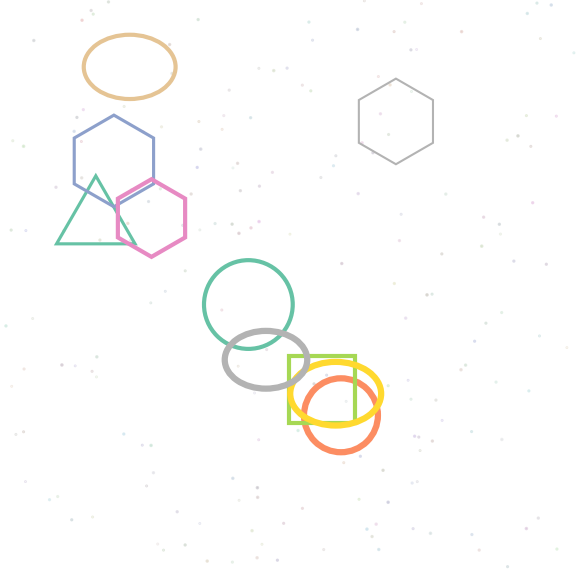[{"shape": "triangle", "thickness": 1.5, "radius": 0.39, "center": [0.166, 0.616]}, {"shape": "circle", "thickness": 2, "radius": 0.38, "center": [0.43, 0.472]}, {"shape": "circle", "thickness": 3, "radius": 0.32, "center": [0.59, 0.28]}, {"shape": "hexagon", "thickness": 1.5, "radius": 0.4, "center": [0.197, 0.72]}, {"shape": "hexagon", "thickness": 2, "radius": 0.34, "center": [0.262, 0.622]}, {"shape": "square", "thickness": 2, "radius": 0.29, "center": [0.557, 0.325]}, {"shape": "oval", "thickness": 3, "radius": 0.39, "center": [0.581, 0.317]}, {"shape": "oval", "thickness": 2, "radius": 0.4, "center": [0.225, 0.883]}, {"shape": "oval", "thickness": 3, "radius": 0.36, "center": [0.461, 0.376]}, {"shape": "hexagon", "thickness": 1, "radius": 0.37, "center": [0.686, 0.789]}]